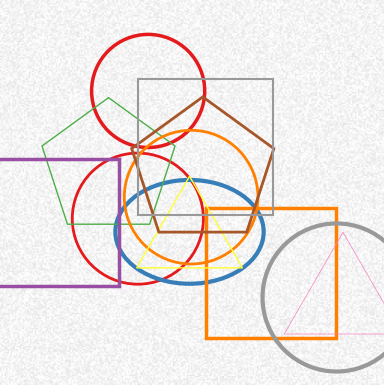[{"shape": "circle", "thickness": 2.5, "radius": 0.73, "center": [0.385, 0.764]}, {"shape": "circle", "thickness": 2, "radius": 0.85, "center": [0.358, 0.432]}, {"shape": "oval", "thickness": 3, "radius": 0.96, "center": [0.492, 0.398]}, {"shape": "pentagon", "thickness": 1, "radius": 0.91, "center": [0.282, 0.565]}, {"shape": "square", "thickness": 2.5, "radius": 0.82, "center": [0.145, 0.422]}, {"shape": "circle", "thickness": 2, "radius": 0.87, "center": [0.496, 0.488]}, {"shape": "square", "thickness": 2.5, "radius": 0.84, "center": [0.704, 0.292]}, {"shape": "triangle", "thickness": 1, "radius": 0.79, "center": [0.492, 0.384]}, {"shape": "pentagon", "thickness": 2, "radius": 0.97, "center": [0.527, 0.554]}, {"shape": "triangle", "thickness": 0.5, "radius": 0.88, "center": [0.891, 0.221]}, {"shape": "square", "thickness": 1.5, "radius": 0.88, "center": [0.533, 0.618]}, {"shape": "circle", "thickness": 3, "radius": 0.96, "center": [0.874, 0.227]}]